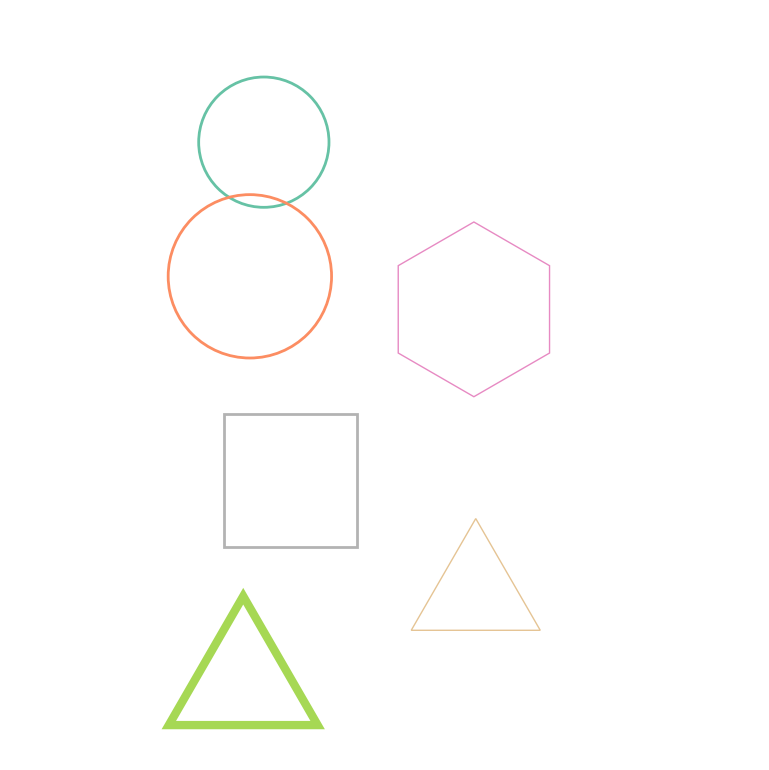[{"shape": "circle", "thickness": 1, "radius": 0.42, "center": [0.343, 0.815]}, {"shape": "circle", "thickness": 1, "radius": 0.53, "center": [0.325, 0.641]}, {"shape": "hexagon", "thickness": 0.5, "radius": 0.57, "center": [0.615, 0.598]}, {"shape": "triangle", "thickness": 3, "radius": 0.56, "center": [0.316, 0.114]}, {"shape": "triangle", "thickness": 0.5, "radius": 0.48, "center": [0.618, 0.23]}, {"shape": "square", "thickness": 1, "radius": 0.43, "center": [0.377, 0.376]}]